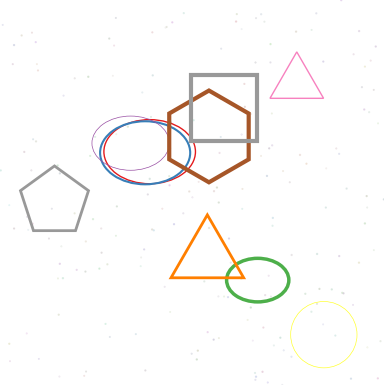[{"shape": "oval", "thickness": 1, "radius": 0.59, "center": [0.389, 0.606]}, {"shape": "oval", "thickness": 1.5, "radius": 0.58, "center": [0.377, 0.603]}, {"shape": "oval", "thickness": 2.5, "radius": 0.4, "center": [0.669, 0.272]}, {"shape": "oval", "thickness": 0.5, "radius": 0.5, "center": [0.339, 0.628]}, {"shape": "triangle", "thickness": 2, "radius": 0.54, "center": [0.539, 0.333]}, {"shape": "circle", "thickness": 0.5, "radius": 0.43, "center": [0.841, 0.131]}, {"shape": "hexagon", "thickness": 3, "radius": 0.6, "center": [0.543, 0.646]}, {"shape": "triangle", "thickness": 1, "radius": 0.4, "center": [0.771, 0.785]}, {"shape": "square", "thickness": 3, "radius": 0.43, "center": [0.582, 0.719]}, {"shape": "pentagon", "thickness": 2, "radius": 0.46, "center": [0.142, 0.476]}]